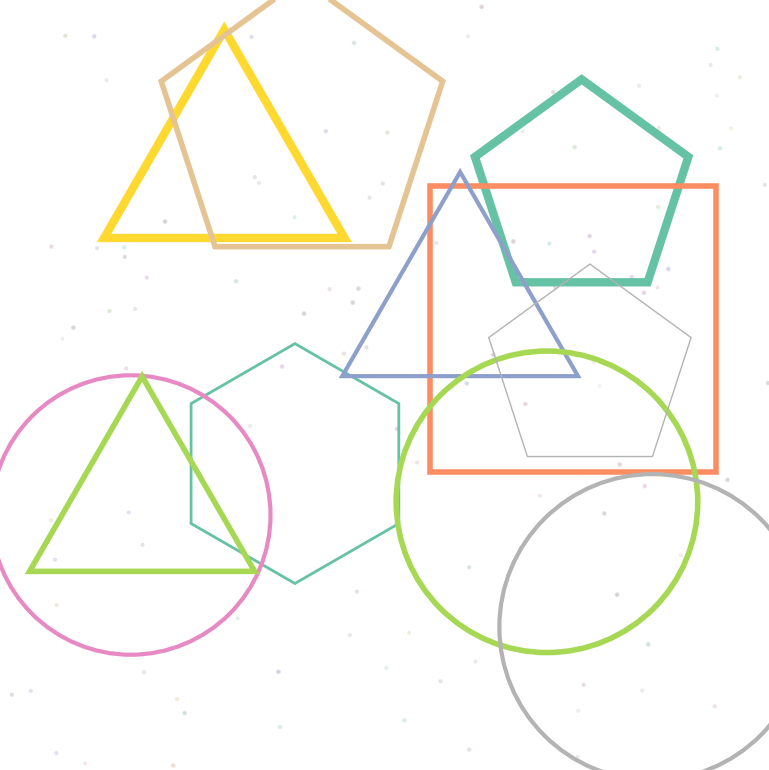[{"shape": "pentagon", "thickness": 3, "radius": 0.73, "center": [0.755, 0.751]}, {"shape": "hexagon", "thickness": 1, "radius": 0.78, "center": [0.383, 0.398]}, {"shape": "square", "thickness": 2, "radius": 0.93, "center": [0.744, 0.573]}, {"shape": "triangle", "thickness": 1.5, "radius": 0.88, "center": [0.598, 0.6]}, {"shape": "circle", "thickness": 1.5, "radius": 0.91, "center": [0.17, 0.331]}, {"shape": "circle", "thickness": 2, "radius": 0.98, "center": [0.71, 0.348]}, {"shape": "triangle", "thickness": 2, "radius": 0.84, "center": [0.185, 0.342]}, {"shape": "triangle", "thickness": 3, "radius": 0.9, "center": [0.291, 0.781]}, {"shape": "pentagon", "thickness": 2, "radius": 0.96, "center": [0.392, 0.835]}, {"shape": "circle", "thickness": 1.5, "radius": 0.99, "center": [0.847, 0.186]}, {"shape": "pentagon", "thickness": 0.5, "radius": 0.69, "center": [0.766, 0.519]}]